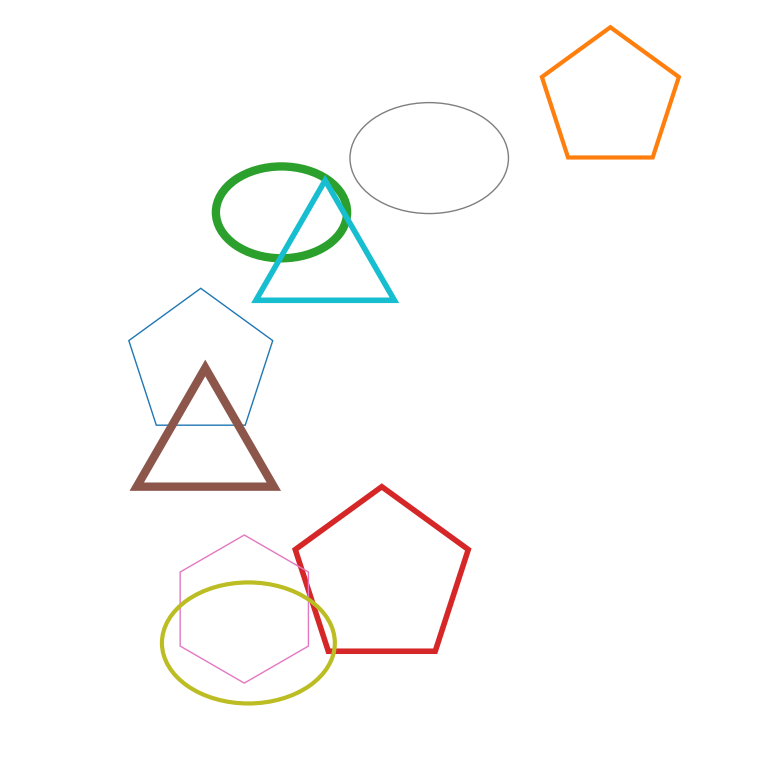[{"shape": "pentagon", "thickness": 0.5, "radius": 0.49, "center": [0.261, 0.527]}, {"shape": "pentagon", "thickness": 1.5, "radius": 0.47, "center": [0.793, 0.871]}, {"shape": "oval", "thickness": 3, "radius": 0.43, "center": [0.366, 0.724]}, {"shape": "pentagon", "thickness": 2, "radius": 0.59, "center": [0.496, 0.25]}, {"shape": "triangle", "thickness": 3, "radius": 0.51, "center": [0.267, 0.419]}, {"shape": "hexagon", "thickness": 0.5, "radius": 0.48, "center": [0.317, 0.209]}, {"shape": "oval", "thickness": 0.5, "radius": 0.51, "center": [0.557, 0.795]}, {"shape": "oval", "thickness": 1.5, "radius": 0.56, "center": [0.323, 0.165]}, {"shape": "triangle", "thickness": 2, "radius": 0.52, "center": [0.422, 0.662]}]